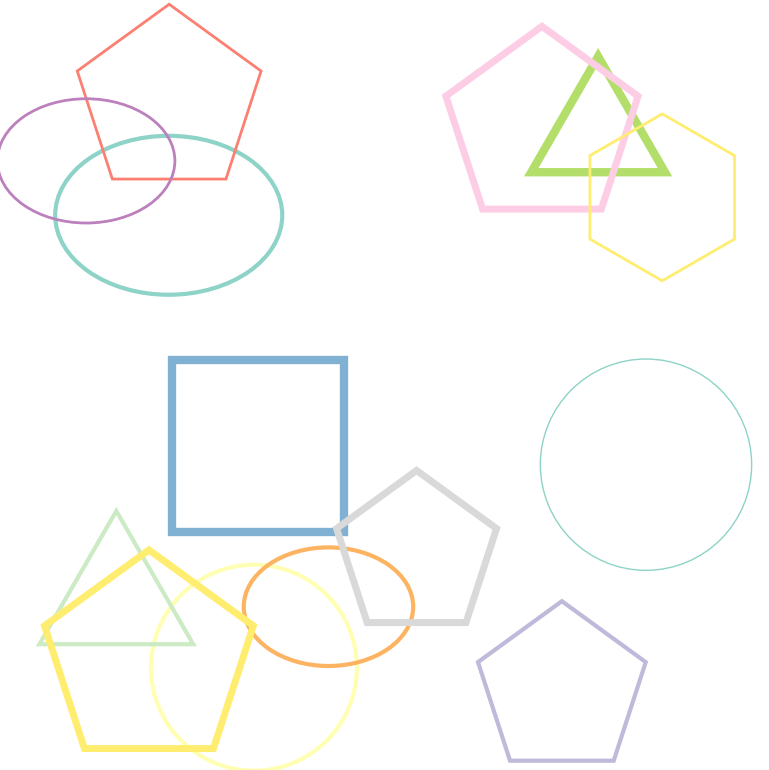[{"shape": "circle", "thickness": 0.5, "radius": 0.69, "center": [0.839, 0.397]}, {"shape": "oval", "thickness": 1.5, "radius": 0.74, "center": [0.219, 0.72]}, {"shape": "circle", "thickness": 1.5, "radius": 0.67, "center": [0.33, 0.133]}, {"shape": "pentagon", "thickness": 1.5, "radius": 0.57, "center": [0.73, 0.105]}, {"shape": "pentagon", "thickness": 1, "radius": 0.63, "center": [0.22, 0.869]}, {"shape": "square", "thickness": 3, "radius": 0.56, "center": [0.335, 0.421]}, {"shape": "oval", "thickness": 1.5, "radius": 0.55, "center": [0.427, 0.212]}, {"shape": "triangle", "thickness": 3, "radius": 0.5, "center": [0.777, 0.826]}, {"shape": "pentagon", "thickness": 2.5, "radius": 0.66, "center": [0.704, 0.835]}, {"shape": "pentagon", "thickness": 2.5, "radius": 0.55, "center": [0.541, 0.28]}, {"shape": "oval", "thickness": 1, "radius": 0.58, "center": [0.112, 0.791]}, {"shape": "triangle", "thickness": 1.5, "radius": 0.58, "center": [0.151, 0.221]}, {"shape": "pentagon", "thickness": 2.5, "radius": 0.71, "center": [0.193, 0.143]}, {"shape": "hexagon", "thickness": 1, "radius": 0.54, "center": [0.86, 0.744]}]